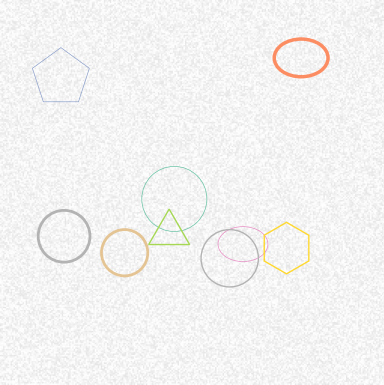[{"shape": "circle", "thickness": 0.5, "radius": 0.42, "center": [0.453, 0.483]}, {"shape": "oval", "thickness": 2.5, "radius": 0.35, "center": [0.782, 0.85]}, {"shape": "pentagon", "thickness": 0.5, "radius": 0.39, "center": [0.158, 0.799]}, {"shape": "oval", "thickness": 0.5, "radius": 0.32, "center": [0.631, 0.366]}, {"shape": "triangle", "thickness": 1, "radius": 0.31, "center": [0.439, 0.396]}, {"shape": "hexagon", "thickness": 1, "radius": 0.33, "center": [0.744, 0.356]}, {"shape": "circle", "thickness": 2, "radius": 0.3, "center": [0.324, 0.344]}, {"shape": "circle", "thickness": 2, "radius": 0.34, "center": [0.166, 0.386]}, {"shape": "circle", "thickness": 1, "radius": 0.37, "center": [0.597, 0.329]}]